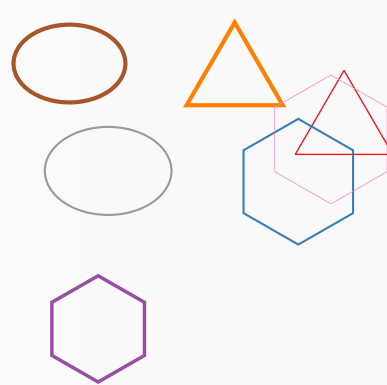[{"shape": "triangle", "thickness": 1, "radius": 0.73, "center": [0.888, 0.672]}, {"shape": "hexagon", "thickness": 1.5, "radius": 0.82, "center": [0.77, 0.528]}, {"shape": "hexagon", "thickness": 2.5, "radius": 0.69, "center": [0.253, 0.146]}, {"shape": "triangle", "thickness": 3, "radius": 0.72, "center": [0.606, 0.798]}, {"shape": "oval", "thickness": 3, "radius": 0.72, "center": [0.179, 0.835]}, {"shape": "hexagon", "thickness": 0.5, "radius": 0.84, "center": [0.854, 0.638]}, {"shape": "oval", "thickness": 1.5, "radius": 0.82, "center": [0.279, 0.556]}]